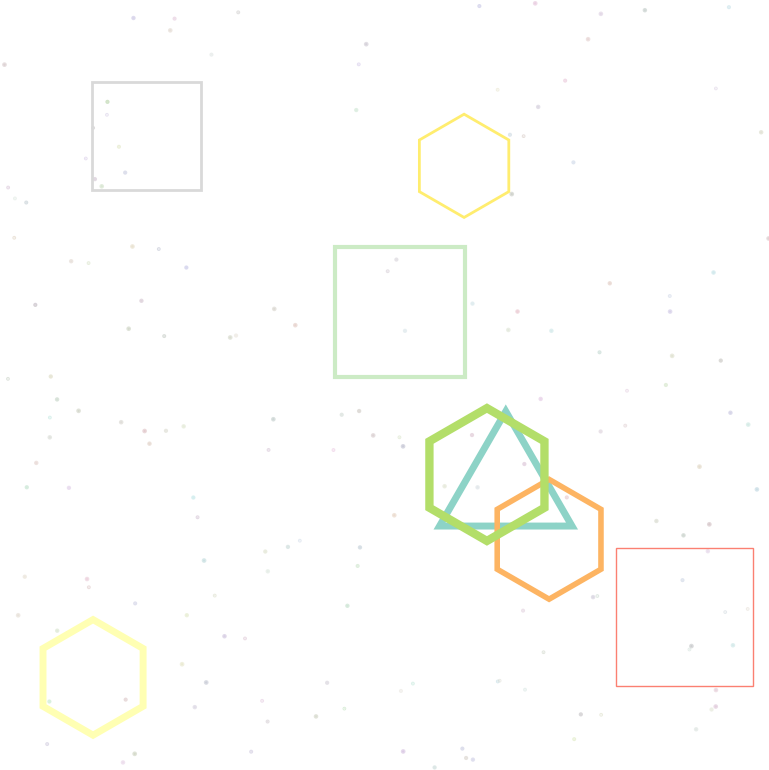[{"shape": "triangle", "thickness": 2.5, "radius": 0.5, "center": [0.657, 0.366]}, {"shape": "hexagon", "thickness": 2.5, "radius": 0.38, "center": [0.121, 0.12]}, {"shape": "square", "thickness": 0.5, "radius": 0.45, "center": [0.889, 0.199]}, {"shape": "hexagon", "thickness": 2, "radius": 0.39, "center": [0.713, 0.3]}, {"shape": "hexagon", "thickness": 3, "radius": 0.43, "center": [0.632, 0.384]}, {"shape": "square", "thickness": 1, "radius": 0.35, "center": [0.19, 0.823]}, {"shape": "square", "thickness": 1.5, "radius": 0.42, "center": [0.519, 0.595]}, {"shape": "hexagon", "thickness": 1, "radius": 0.34, "center": [0.603, 0.785]}]